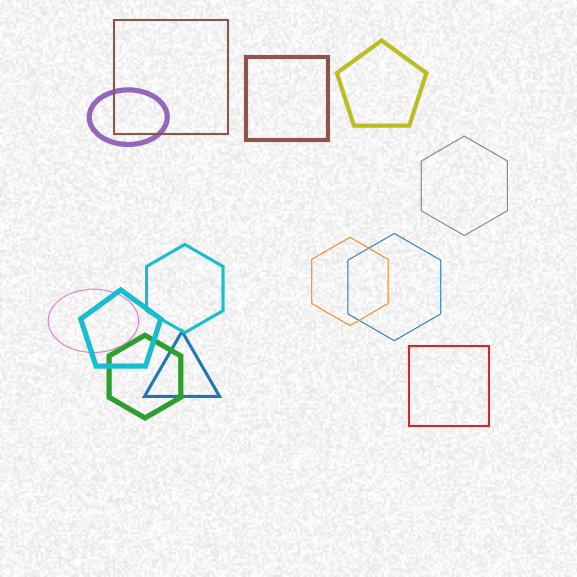[{"shape": "triangle", "thickness": 1.5, "radius": 0.38, "center": [0.315, 0.35]}, {"shape": "hexagon", "thickness": 0.5, "radius": 0.46, "center": [0.683, 0.502]}, {"shape": "hexagon", "thickness": 0.5, "radius": 0.38, "center": [0.606, 0.512]}, {"shape": "hexagon", "thickness": 2.5, "radius": 0.36, "center": [0.251, 0.347]}, {"shape": "square", "thickness": 1, "radius": 0.35, "center": [0.777, 0.331]}, {"shape": "oval", "thickness": 2.5, "radius": 0.34, "center": [0.222, 0.796]}, {"shape": "square", "thickness": 2, "radius": 0.36, "center": [0.497, 0.829]}, {"shape": "square", "thickness": 1, "radius": 0.49, "center": [0.296, 0.865]}, {"shape": "oval", "thickness": 0.5, "radius": 0.39, "center": [0.162, 0.444]}, {"shape": "hexagon", "thickness": 0.5, "radius": 0.43, "center": [0.804, 0.677]}, {"shape": "pentagon", "thickness": 2, "radius": 0.41, "center": [0.661, 0.847]}, {"shape": "hexagon", "thickness": 1.5, "radius": 0.38, "center": [0.32, 0.499]}, {"shape": "pentagon", "thickness": 2.5, "radius": 0.36, "center": [0.209, 0.424]}]